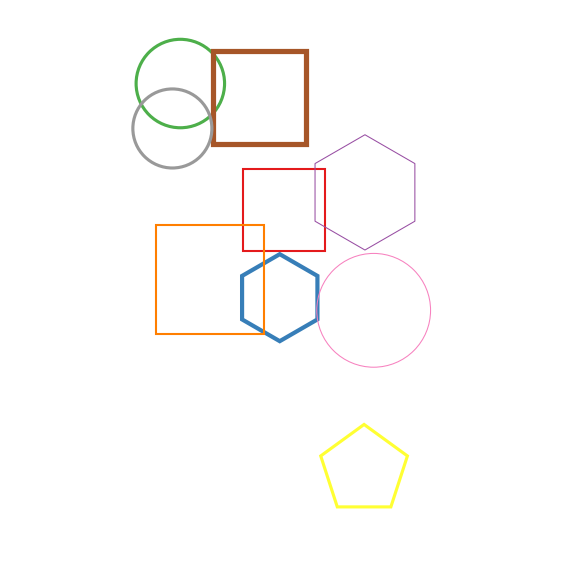[{"shape": "square", "thickness": 1, "radius": 0.35, "center": [0.492, 0.635]}, {"shape": "hexagon", "thickness": 2, "radius": 0.38, "center": [0.484, 0.484]}, {"shape": "circle", "thickness": 1.5, "radius": 0.38, "center": [0.312, 0.854]}, {"shape": "hexagon", "thickness": 0.5, "radius": 0.5, "center": [0.632, 0.666]}, {"shape": "square", "thickness": 1, "radius": 0.47, "center": [0.364, 0.515]}, {"shape": "pentagon", "thickness": 1.5, "radius": 0.39, "center": [0.63, 0.185]}, {"shape": "square", "thickness": 2.5, "radius": 0.4, "center": [0.45, 0.83]}, {"shape": "circle", "thickness": 0.5, "radius": 0.49, "center": [0.647, 0.462]}, {"shape": "circle", "thickness": 1.5, "radius": 0.34, "center": [0.299, 0.777]}]